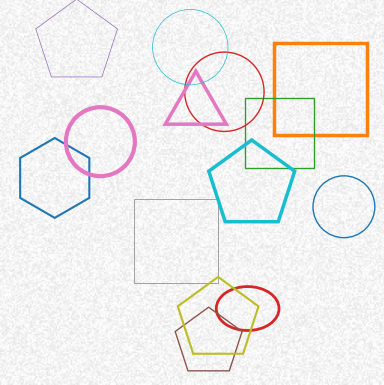[{"shape": "hexagon", "thickness": 1.5, "radius": 0.52, "center": [0.142, 0.538]}, {"shape": "circle", "thickness": 1, "radius": 0.4, "center": [0.893, 0.463]}, {"shape": "square", "thickness": 2.5, "radius": 0.6, "center": [0.833, 0.77]}, {"shape": "square", "thickness": 1, "radius": 0.45, "center": [0.726, 0.655]}, {"shape": "oval", "thickness": 2, "radius": 0.41, "center": [0.643, 0.199]}, {"shape": "circle", "thickness": 1, "radius": 0.52, "center": [0.583, 0.762]}, {"shape": "pentagon", "thickness": 0.5, "radius": 0.56, "center": [0.199, 0.89]}, {"shape": "pentagon", "thickness": 1, "radius": 0.46, "center": [0.542, 0.111]}, {"shape": "triangle", "thickness": 2.5, "radius": 0.46, "center": [0.509, 0.723]}, {"shape": "circle", "thickness": 3, "radius": 0.45, "center": [0.261, 0.632]}, {"shape": "square", "thickness": 0.5, "radius": 0.55, "center": [0.456, 0.373]}, {"shape": "pentagon", "thickness": 1.5, "radius": 0.55, "center": [0.567, 0.17]}, {"shape": "pentagon", "thickness": 2.5, "radius": 0.59, "center": [0.654, 0.519]}, {"shape": "circle", "thickness": 0.5, "radius": 0.49, "center": [0.494, 0.878]}]